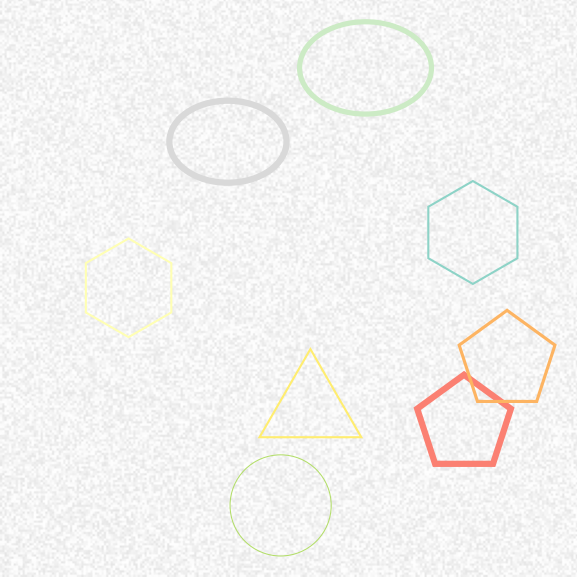[{"shape": "hexagon", "thickness": 1, "radius": 0.45, "center": [0.819, 0.597]}, {"shape": "hexagon", "thickness": 1, "radius": 0.43, "center": [0.223, 0.501]}, {"shape": "pentagon", "thickness": 3, "radius": 0.43, "center": [0.804, 0.265]}, {"shape": "pentagon", "thickness": 1.5, "radius": 0.44, "center": [0.878, 0.375]}, {"shape": "circle", "thickness": 0.5, "radius": 0.44, "center": [0.486, 0.124]}, {"shape": "oval", "thickness": 3, "radius": 0.51, "center": [0.395, 0.754]}, {"shape": "oval", "thickness": 2.5, "radius": 0.57, "center": [0.633, 0.882]}, {"shape": "triangle", "thickness": 1, "radius": 0.51, "center": [0.537, 0.293]}]